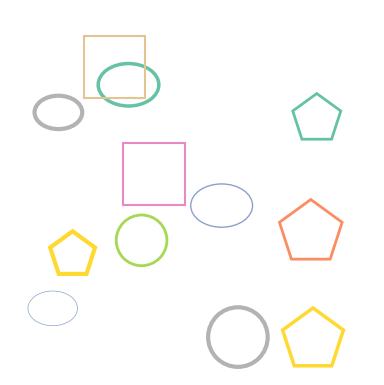[{"shape": "pentagon", "thickness": 2, "radius": 0.33, "center": [0.823, 0.691]}, {"shape": "oval", "thickness": 2.5, "radius": 0.39, "center": [0.334, 0.78]}, {"shape": "pentagon", "thickness": 2, "radius": 0.43, "center": [0.807, 0.396]}, {"shape": "oval", "thickness": 0.5, "radius": 0.32, "center": [0.137, 0.199]}, {"shape": "oval", "thickness": 1, "radius": 0.4, "center": [0.576, 0.466]}, {"shape": "square", "thickness": 1.5, "radius": 0.41, "center": [0.4, 0.549]}, {"shape": "circle", "thickness": 2, "radius": 0.33, "center": [0.368, 0.376]}, {"shape": "pentagon", "thickness": 2.5, "radius": 0.41, "center": [0.813, 0.117]}, {"shape": "pentagon", "thickness": 3, "radius": 0.31, "center": [0.189, 0.338]}, {"shape": "square", "thickness": 1.5, "radius": 0.4, "center": [0.297, 0.825]}, {"shape": "oval", "thickness": 3, "radius": 0.31, "center": [0.152, 0.708]}, {"shape": "circle", "thickness": 3, "radius": 0.39, "center": [0.618, 0.124]}]